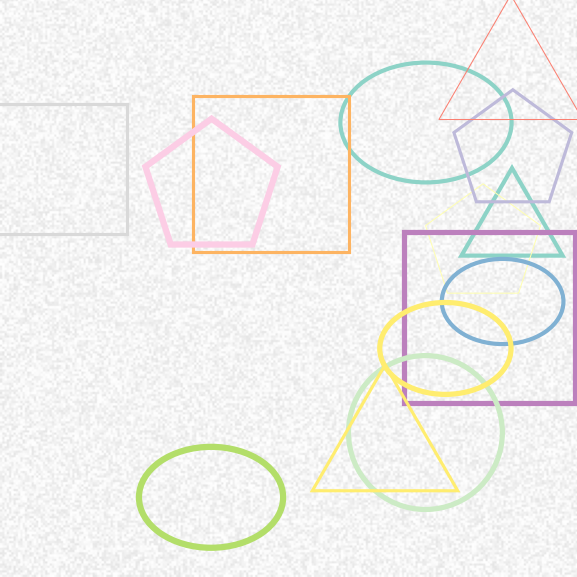[{"shape": "triangle", "thickness": 2, "radius": 0.51, "center": [0.887, 0.607]}, {"shape": "oval", "thickness": 2, "radius": 0.74, "center": [0.738, 0.787]}, {"shape": "pentagon", "thickness": 0.5, "radius": 0.52, "center": [0.836, 0.576]}, {"shape": "pentagon", "thickness": 1.5, "radius": 0.54, "center": [0.888, 0.736]}, {"shape": "triangle", "thickness": 0.5, "radius": 0.72, "center": [0.885, 0.864]}, {"shape": "oval", "thickness": 2, "radius": 0.53, "center": [0.87, 0.477]}, {"shape": "square", "thickness": 1.5, "radius": 0.68, "center": [0.47, 0.698]}, {"shape": "oval", "thickness": 3, "radius": 0.62, "center": [0.365, 0.138]}, {"shape": "pentagon", "thickness": 3, "radius": 0.6, "center": [0.366, 0.673]}, {"shape": "square", "thickness": 1.5, "radius": 0.56, "center": [0.107, 0.707]}, {"shape": "square", "thickness": 2.5, "radius": 0.74, "center": [0.848, 0.449]}, {"shape": "circle", "thickness": 2.5, "radius": 0.67, "center": [0.737, 0.25]}, {"shape": "triangle", "thickness": 1.5, "radius": 0.73, "center": [0.667, 0.222]}, {"shape": "oval", "thickness": 2.5, "radius": 0.57, "center": [0.771, 0.396]}]